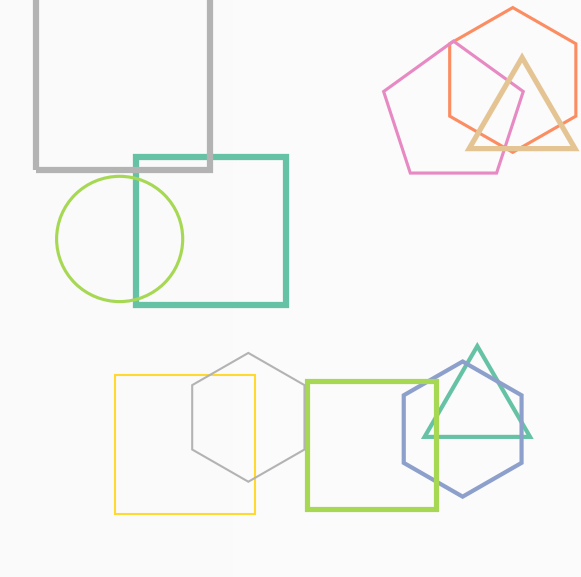[{"shape": "triangle", "thickness": 2, "radius": 0.52, "center": [0.821, 0.295]}, {"shape": "square", "thickness": 3, "radius": 0.64, "center": [0.363, 0.599]}, {"shape": "hexagon", "thickness": 1.5, "radius": 0.63, "center": [0.882, 0.861]}, {"shape": "hexagon", "thickness": 2, "radius": 0.59, "center": [0.796, 0.256]}, {"shape": "pentagon", "thickness": 1.5, "radius": 0.63, "center": [0.78, 0.802]}, {"shape": "circle", "thickness": 1.5, "radius": 0.54, "center": [0.206, 0.585]}, {"shape": "square", "thickness": 2.5, "radius": 0.56, "center": [0.639, 0.228]}, {"shape": "square", "thickness": 1, "radius": 0.6, "center": [0.318, 0.229]}, {"shape": "triangle", "thickness": 2.5, "radius": 0.53, "center": [0.898, 0.794]}, {"shape": "hexagon", "thickness": 1, "radius": 0.56, "center": [0.427, 0.276]}, {"shape": "square", "thickness": 3, "radius": 0.75, "center": [0.212, 0.854]}]